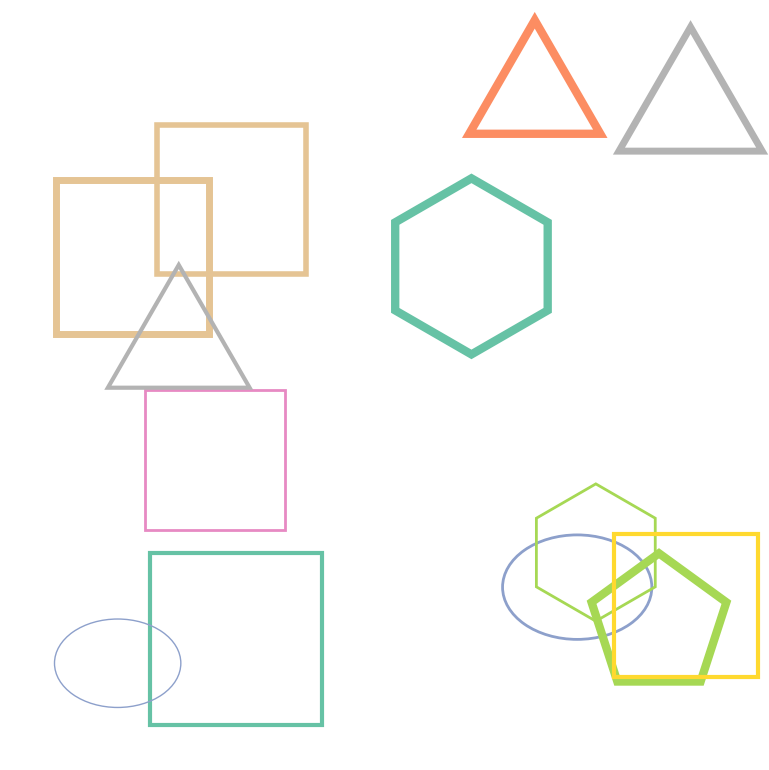[{"shape": "hexagon", "thickness": 3, "radius": 0.57, "center": [0.612, 0.654]}, {"shape": "square", "thickness": 1.5, "radius": 0.56, "center": [0.307, 0.17]}, {"shape": "triangle", "thickness": 3, "radius": 0.49, "center": [0.694, 0.875]}, {"shape": "oval", "thickness": 0.5, "radius": 0.41, "center": [0.153, 0.139]}, {"shape": "oval", "thickness": 1, "radius": 0.48, "center": [0.75, 0.237]}, {"shape": "square", "thickness": 1, "radius": 0.45, "center": [0.279, 0.403]}, {"shape": "hexagon", "thickness": 1, "radius": 0.45, "center": [0.774, 0.282]}, {"shape": "pentagon", "thickness": 3, "radius": 0.46, "center": [0.856, 0.189]}, {"shape": "square", "thickness": 1.5, "radius": 0.47, "center": [0.891, 0.214]}, {"shape": "square", "thickness": 2.5, "radius": 0.5, "center": [0.172, 0.666]}, {"shape": "square", "thickness": 2, "radius": 0.49, "center": [0.301, 0.741]}, {"shape": "triangle", "thickness": 1.5, "radius": 0.53, "center": [0.232, 0.55]}, {"shape": "triangle", "thickness": 2.5, "radius": 0.54, "center": [0.897, 0.857]}]